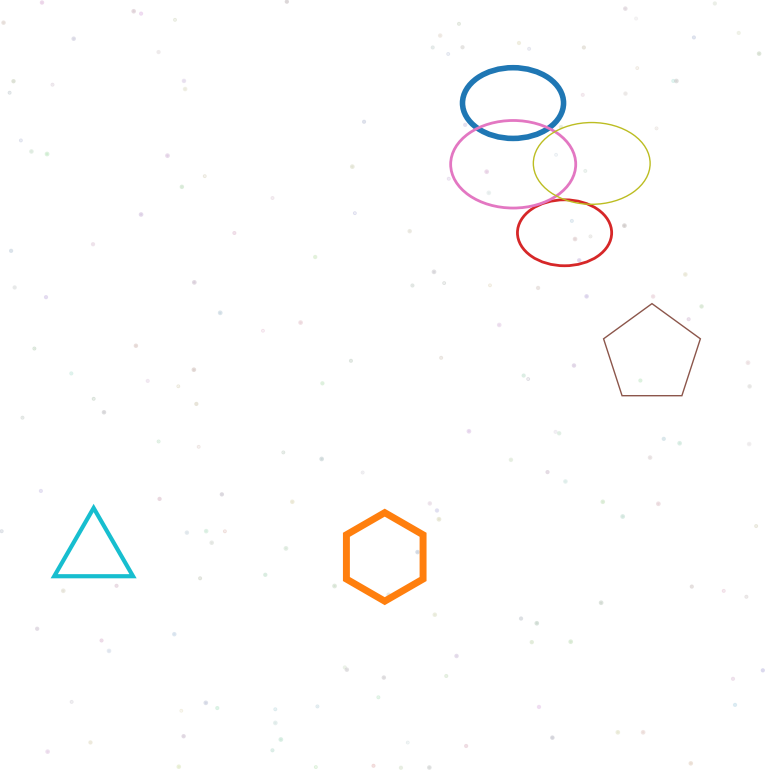[{"shape": "oval", "thickness": 2, "radius": 0.33, "center": [0.666, 0.866]}, {"shape": "hexagon", "thickness": 2.5, "radius": 0.29, "center": [0.5, 0.277]}, {"shape": "oval", "thickness": 1, "radius": 0.31, "center": [0.733, 0.698]}, {"shape": "pentagon", "thickness": 0.5, "radius": 0.33, "center": [0.847, 0.54]}, {"shape": "oval", "thickness": 1, "radius": 0.41, "center": [0.666, 0.787]}, {"shape": "oval", "thickness": 0.5, "radius": 0.38, "center": [0.768, 0.788]}, {"shape": "triangle", "thickness": 1.5, "radius": 0.3, "center": [0.122, 0.281]}]